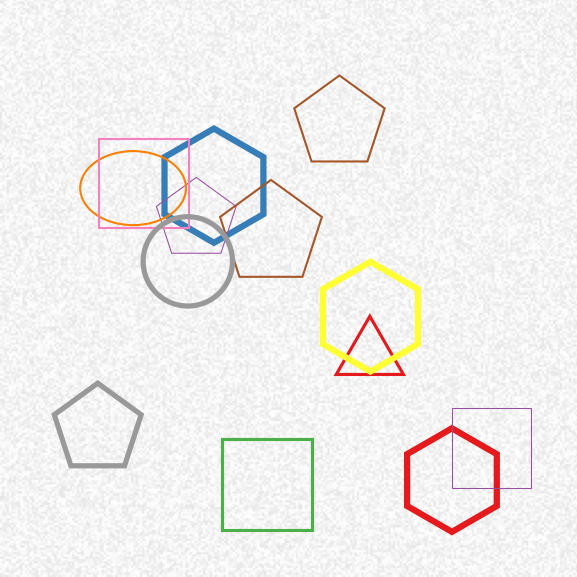[{"shape": "triangle", "thickness": 1.5, "radius": 0.34, "center": [0.64, 0.384]}, {"shape": "hexagon", "thickness": 3, "radius": 0.45, "center": [0.783, 0.168]}, {"shape": "hexagon", "thickness": 3, "radius": 0.49, "center": [0.37, 0.678]}, {"shape": "square", "thickness": 1.5, "radius": 0.39, "center": [0.463, 0.161]}, {"shape": "pentagon", "thickness": 0.5, "radius": 0.36, "center": [0.34, 0.619]}, {"shape": "square", "thickness": 0.5, "radius": 0.34, "center": [0.851, 0.223]}, {"shape": "oval", "thickness": 1, "radius": 0.46, "center": [0.23, 0.673]}, {"shape": "hexagon", "thickness": 3, "radius": 0.48, "center": [0.641, 0.451]}, {"shape": "pentagon", "thickness": 1, "radius": 0.41, "center": [0.588, 0.786]}, {"shape": "pentagon", "thickness": 1, "radius": 0.46, "center": [0.469, 0.595]}, {"shape": "square", "thickness": 1, "radius": 0.39, "center": [0.25, 0.681]}, {"shape": "pentagon", "thickness": 2.5, "radius": 0.4, "center": [0.169, 0.257]}, {"shape": "circle", "thickness": 2.5, "radius": 0.39, "center": [0.325, 0.547]}]